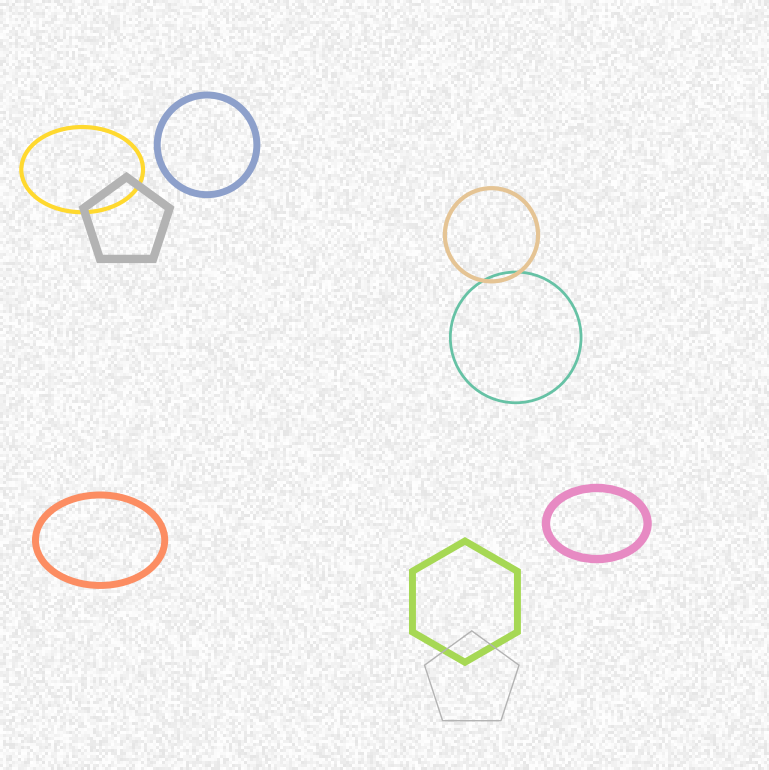[{"shape": "circle", "thickness": 1, "radius": 0.42, "center": [0.67, 0.562]}, {"shape": "oval", "thickness": 2.5, "radius": 0.42, "center": [0.13, 0.298]}, {"shape": "circle", "thickness": 2.5, "radius": 0.32, "center": [0.269, 0.812]}, {"shape": "oval", "thickness": 3, "radius": 0.33, "center": [0.775, 0.32]}, {"shape": "hexagon", "thickness": 2.5, "radius": 0.39, "center": [0.604, 0.219]}, {"shape": "oval", "thickness": 1.5, "radius": 0.4, "center": [0.107, 0.78]}, {"shape": "circle", "thickness": 1.5, "radius": 0.3, "center": [0.638, 0.695]}, {"shape": "pentagon", "thickness": 0.5, "radius": 0.32, "center": [0.613, 0.116]}, {"shape": "pentagon", "thickness": 3, "radius": 0.29, "center": [0.164, 0.711]}]